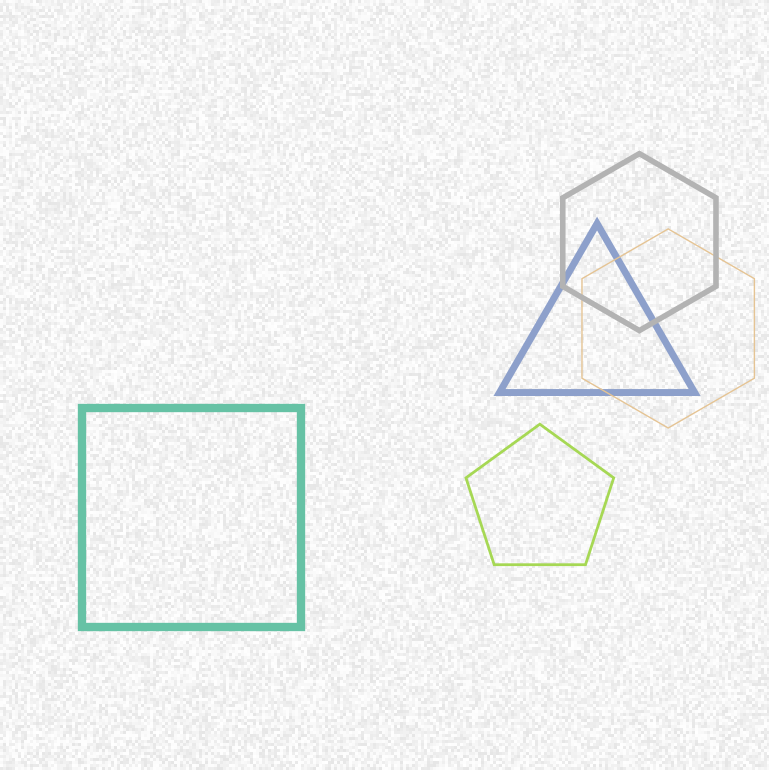[{"shape": "square", "thickness": 3, "radius": 0.71, "center": [0.249, 0.328]}, {"shape": "triangle", "thickness": 2.5, "radius": 0.73, "center": [0.775, 0.563]}, {"shape": "pentagon", "thickness": 1, "radius": 0.5, "center": [0.701, 0.348]}, {"shape": "hexagon", "thickness": 0.5, "radius": 0.65, "center": [0.868, 0.573]}, {"shape": "hexagon", "thickness": 2, "radius": 0.57, "center": [0.83, 0.686]}]